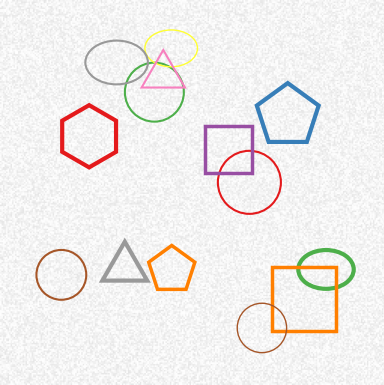[{"shape": "hexagon", "thickness": 3, "radius": 0.4, "center": [0.231, 0.646]}, {"shape": "circle", "thickness": 1.5, "radius": 0.41, "center": [0.648, 0.526]}, {"shape": "pentagon", "thickness": 3, "radius": 0.42, "center": [0.747, 0.7]}, {"shape": "circle", "thickness": 1.5, "radius": 0.38, "center": [0.401, 0.761]}, {"shape": "oval", "thickness": 3, "radius": 0.36, "center": [0.847, 0.3]}, {"shape": "square", "thickness": 2.5, "radius": 0.3, "center": [0.593, 0.611]}, {"shape": "pentagon", "thickness": 2.5, "radius": 0.32, "center": [0.446, 0.299]}, {"shape": "square", "thickness": 2.5, "radius": 0.42, "center": [0.79, 0.222]}, {"shape": "oval", "thickness": 1, "radius": 0.34, "center": [0.445, 0.874]}, {"shape": "circle", "thickness": 1, "radius": 0.32, "center": [0.68, 0.148]}, {"shape": "circle", "thickness": 1.5, "radius": 0.32, "center": [0.159, 0.286]}, {"shape": "triangle", "thickness": 1.5, "radius": 0.32, "center": [0.424, 0.805]}, {"shape": "oval", "thickness": 1.5, "radius": 0.41, "center": [0.303, 0.838]}, {"shape": "triangle", "thickness": 3, "radius": 0.34, "center": [0.324, 0.305]}]